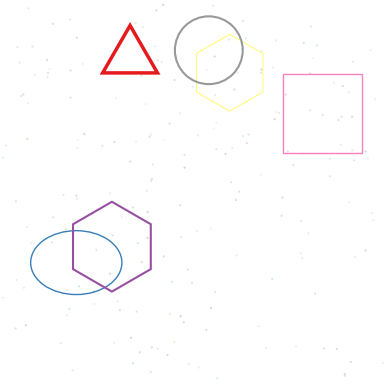[{"shape": "triangle", "thickness": 2.5, "radius": 0.41, "center": [0.338, 0.852]}, {"shape": "oval", "thickness": 1, "radius": 0.59, "center": [0.198, 0.318]}, {"shape": "hexagon", "thickness": 1.5, "radius": 0.58, "center": [0.291, 0.359]}, {"shape": "hexagon", "thickness": 0.5, "radius": 0.5, "center": [0.596, 0.811]}, {"shape": "square", "thickness": 1, "radius": 0.51, "center": [0.837, 0.706]}, {"shape": "circle", "thickness": 1.5, "radius": 0.44, "center": [0.542, 0.87]}]